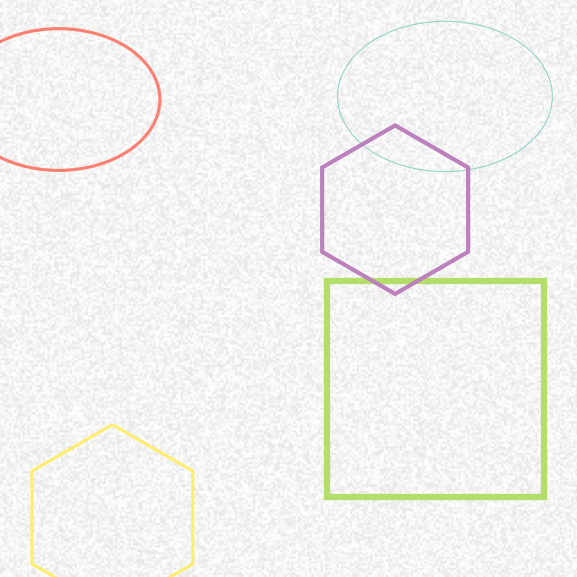[{"shape": "oval", "thickness": 0.5, "radius": 0.93, "center": [0.77, 0.832]}, {"shape": "oval", "thickness": 1.5, "radius": 0.88, "center": [0.102, 0.827]}, {"shape": "square", "thickness": 3, "radius": 0.94, "center": [0.754, 0.325]}, {"shape": "hexagon", "thickness": 2, "radius": 0.73, "center": [0.684, 0.636]}, {"shape": "hexagon", "thickness": 1.5, "radius": 0.8, "center": [0.195, 0.103]}]